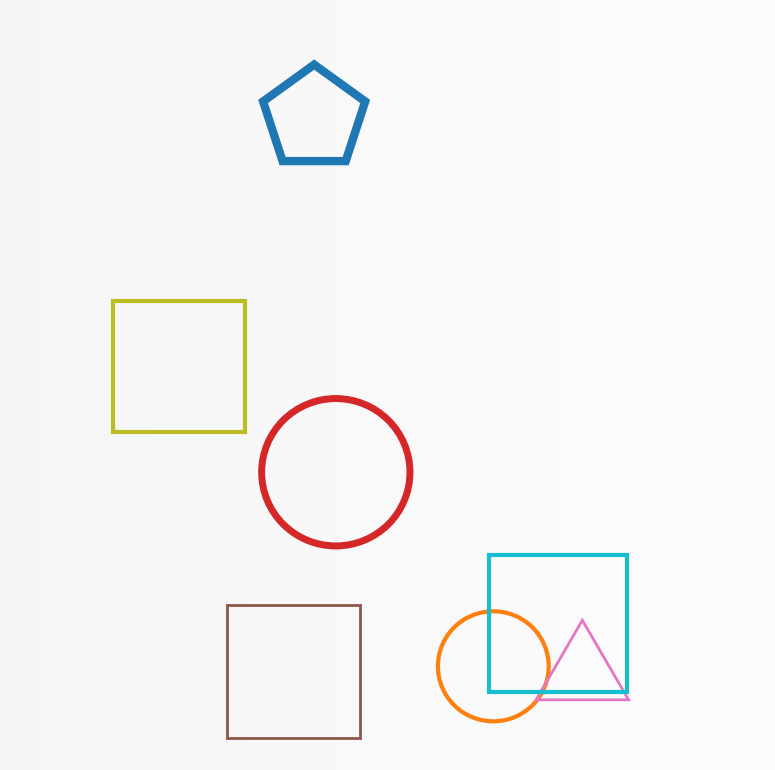[{"shape": "pentagon", "thickness": 3, "radius": 0.35, "center": [0.405, 0.847]}, {"shape": "circle", "thickness": 1.5, "radius": 0.36, "center": [0.637, 0.135]}, {"shape": "circle", "thickness": 2.5, "radius": 0.48, "center": [0.433, 0.387]}, {"shape": "square", "thickness": 1, "radius": 0.43, "center": [0.379, 0.128]}, {"shape": "triangle", "thickness": 1, "radius": 0.34, "center": [0.751, 0.126]}, {"shape": "square", "thickness": 1.5, "radius": 0.43, "center": [0.231, 0.525]}, {"shape": "square", "thickness": 1.5, "radius": 0.44, "center": [0.72, 0.19]}]